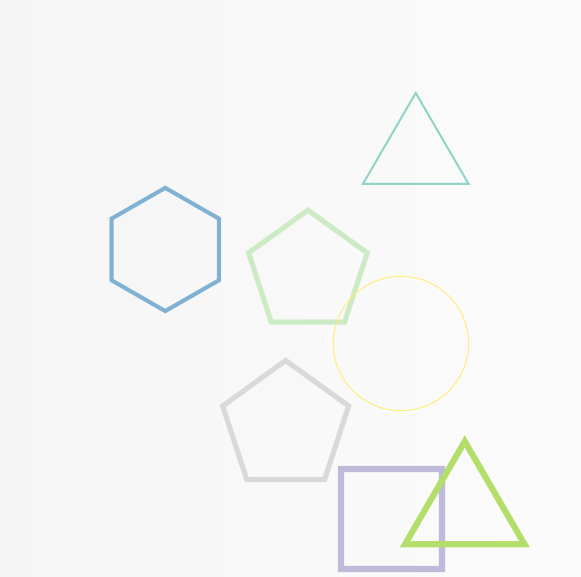[{"shape": "triangle", "thickness": 1, "radius": 0.52, "center": [0.715, 0.733]}, {"shape": "square", "thickness": 3, "radius": 0.43, "center": [0.673, 0.1]}, {"shape": "hexagon", "thickness": 2, "radius": 0.53, "center": [0.284, 0.567]}, {"shape": "triangle", "thickness": 3, "radius": 0.59, "center": [0.8, 0.116]}, {"shape": "pentagon", "thickness": 2.5, "radius": 0.57, "center": [0.491, 0.261]}, {"shape": "pentagon", "thickness": 2.5, "radius": 0.54, "center": [0.53, 0.528]}, {"shape": "circle", "thickness": 0.5, "radius": 0.58, "center": [0.69, 0.404]}]